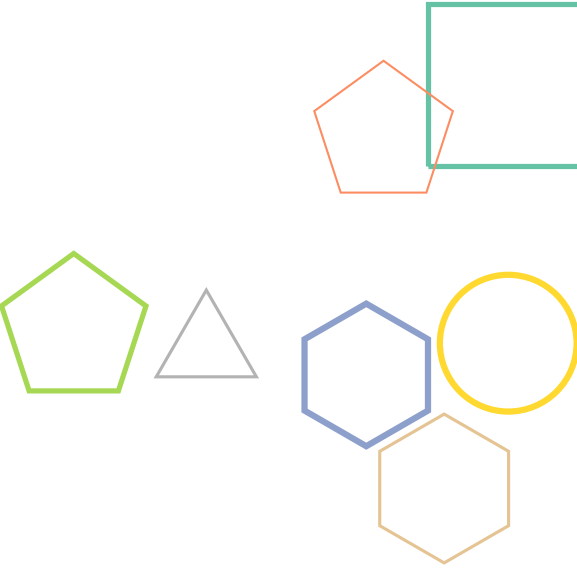[{"shape": "square", "thickness": 2.5, "radius": 0.7, "center": [0.881, 0.853]}, {"shape": "pentagon", "thickness": 1, "radius": 0.63, "center": [0.664, 0.768]}, {"shape": "hexagon", "thickness": 3, "radius": 0.62, "center": [0.634, 0.35]}, {"shape": "pentagon", "thickness": 2.5, "radius": 0.66, "center": [0.128, 0.429]}, {"shape": "circle", "thickness": 3, "radius": 0.59, "center": [0.88, 0.405]}, {"shape": "hexagon", "thickness": 1.5, "radius": 0.64, "center": [0.769, 0.153]}, {"shape": "triangle", "thickness": 1.5, "radius": 0.5, "center": [0.357, 0.397]}]